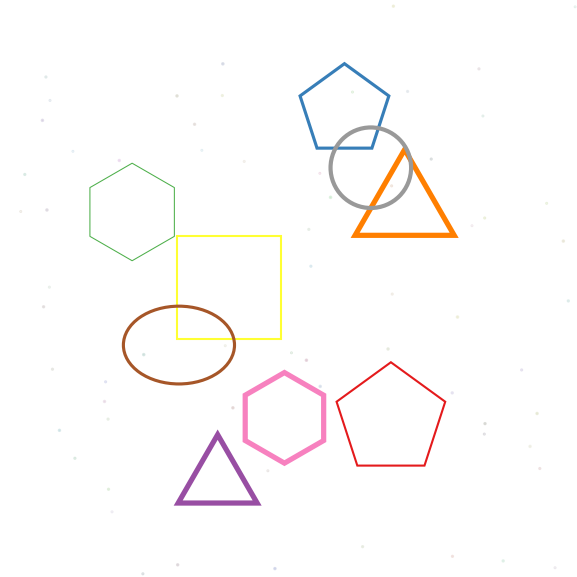[{"shape": "pentagon", "thickness": 1, "radius": 0.49, "center": [0.677, 0.273]}, {"shape": "pentagon", "thickness": 1.5, "radius": 0.4, "center": [0.596, 0.808]}, {"shape": "hexagon", "thickness": 0.5, "radius": 0.42, "center": [0.229, 0.632]}, {"shape": "triangle", "thickness": 2.5, "radius": 0.39, "center": [0.377, 0.168]}, {"shape": "triangle", "thickness": 2.5, "radius": 0.5, "center": [0.701, 0.641]}, {"shape": "square", "thickness": 1, "radius": 0.45, "center": [0.396, 0.502]}, {"shape": "oval", "thickness": 1.5, "radius": 0.48, "center": [0.31, 0.402]}, {"shape": "hexagon", "thickness": 2.5, "radius": 0.39, "center": [0.493, 0.276]}, {"shape": "circle", "thickness": 2, "radius": 0.35, "center": [0.642, 0.709]}]